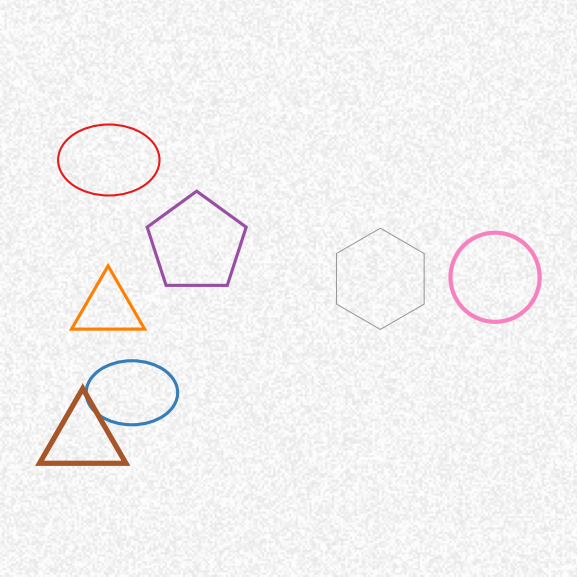[{"shape": "oval", "thickness": 1, "radius": 0.44, "center": [0.188, 0.722]}, {"shape": "oval", "thickness": 1.5, "radius": 0.4, "center": [0.228, 0.319]}, {"shape": "pentagon", "thickness": 1.5, "radius": 0.45, "center": [0.341, 0.578]}, {"shape": "triangle", "thickness": 1.5, "radius": 0.37, "center": [0.187, 0.466]}, {"shape": "triangle", "thickness": 2.5, "radius": 0.43, "center": [0.143, 0.24]}, {"shape": "circle", "thickness": 2, "radius": 0.39, "center": [0.857, 0.519]}, {"shape": "hexagon", "thickness": 0.5, "radius": 0.44, "center": [0.659, 0.516]}]